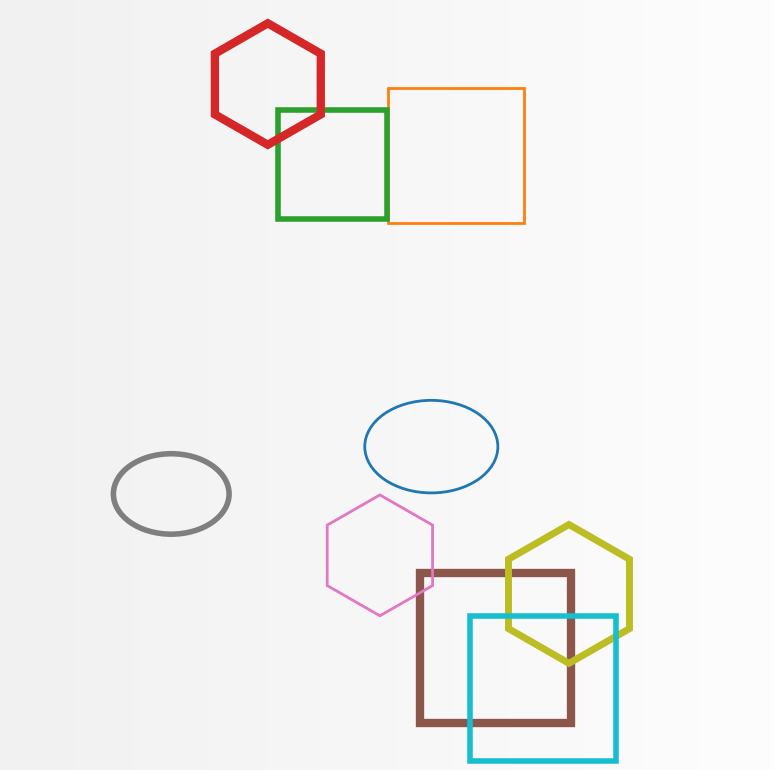[{"shape": "oval", "thickness": 1, "radius": 0.43, "center": [0.557, 0.42]}, {"shape": "square", "thickness": 1, "radius": 0.44, "center": [0.588, 0.798]}, {"shape": "square", "thickness": 2, "radius": 0.35, "center": [0.429, 0.787]}, {"shape": "hexagon", "thickness": 3, "radius": 0.39, "center": [0.346, 0.891]}, {"shape": "square", "thickness": 3, "radius": 0.49, "center": [0.64, 0.158]}, {"shape": "hexagon", "thickness": 1, "radius": 0.39, "center": [0.49, 0.279]}, {"shape": "oval", "thickness": 2, "radius": 0.37, "center": [0.221, 0.359]}, {"shape": "hexagon", "thickness": 2.5, "radius": 0.45, "center": [0.734, 0.229]}, {"shape": "square", "thickness": 2, "radius": 0.47, "center": [0.701, 0.106]}]